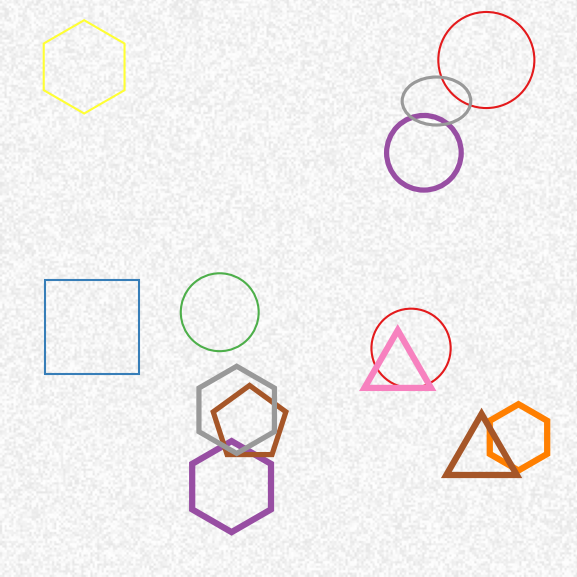[{"shape": "circle", "thickness": 1, "radius": 0.42, "center": [0.842, 0.895]}, {"shape": "circle", "thickness": 1, "radius": 0.34, "center": [0.712, 0.396]}, {"shape": "square", "thickness": 1, "radius": 0.41, "center": [0.159, 0.434]}, {"shape": "circle", "thickness": 1, "radius": 0.34, "center": [0.38, 0.458]}, {"shape": "hexagon", "thickness": 3, "radius": 0.39, "center": [0.401, 0.156]}, {"shape": "circle", "thickness": 2.5, "radius": 0.32, "center": [0.734, 0.735]}, {"shape": "hexagon", "thickness": 3, "radius": 0.29, "center": [0.898, 0.242]}, {"shape": "hexagon", "thickness": 1, "radius": 0.4, "center": [0.146, 0.883]}, {"shape": "triangle", "thickness": 3, "radius": 0.35, "center": [0.834, 0.212]}, {"shape": "pentagon", "thickness": 2.5, "radius": 0.33, "center": [0.432, 0.266]}, {"shape": "triangle", "thickness": 3, "radius": 0.33, "center": [0.689, 0.361]}, {"shape": "oval", "thickness": 1.5, "radius": 0.3, "center": [0.756, 0.824]}, {"shape": "hexagon", "thickness": 2.5, "radius": 0.38, "center": [0.41, 0.289]}]